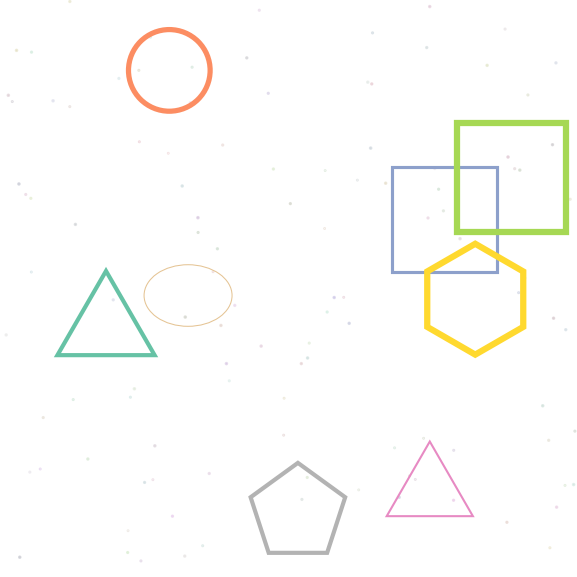[{"shape": "triangle", "thickness": 2, "radius": 0.49, "center": [0.184, 0.433]}, {"shape": "circle", "thickness": 2.5, "radius": 0.35, "center": [0.293, 0.877]}, {"shape": "square", "thickness": 1.5, "radius": 0.45, "center": [0.77, 0.619]}, {"shape": "triangle", "thickness": 1, "radius": 0.43, "center": [0.744, 0.148]}, {"shape": "square", "thickness": 3, "radius": 0.47, "center": [0.886, 0.692]}, {"shape": "hexagon", "thickness": 3, "radius": 0.48, "center": [0.823, 0.481]}, {"shape": "oval", "thickness": 0.5, "radius": 0.38, "center": [0.326, 0.487]}, {"shape": "pentagon", "thickness": 2, "radius": 0.43, "center": [0.516, 0.112]}]